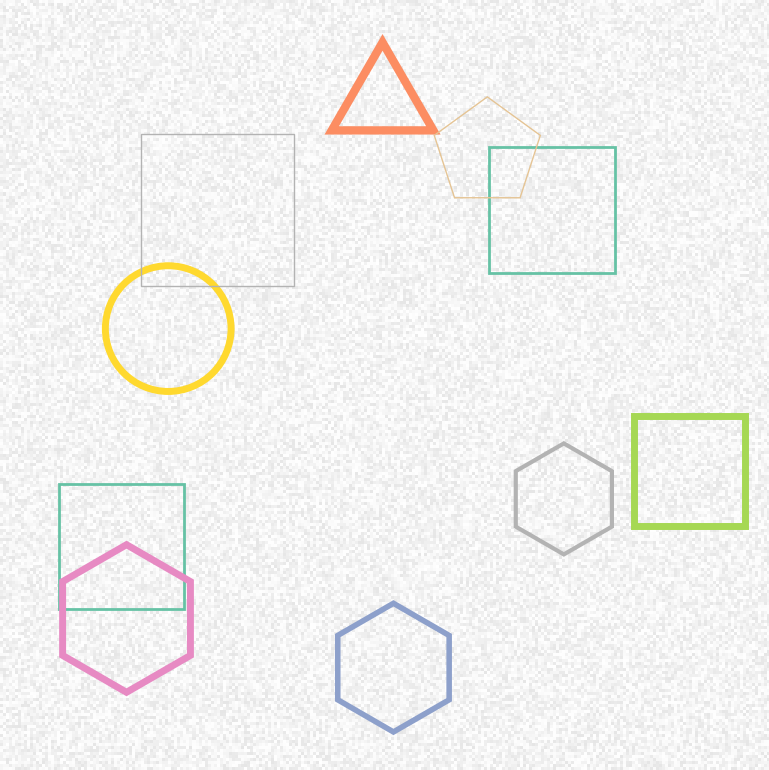[{"shape": "square", "thickness": 1, "radius": 0.41, "center": [0.717, 0.728]}, {"shape": "square", "thickness": 1, "radius": 0.41, "center": [0.158, 0.291]}, {"shape": "triangle", "thickness": 3, "radius": 0.38, "center": [0.497, 0.869]}, {"shape": "hexagon", "thickness": 2, "radius": 0.42, "center": [0.511, 0.133]}, {"shape": "hexagon", "thickness": 2.5, "radius": 0.48, "center": [0.164, 0.197]}, {"shape": "square", "thickness": 2.5, "radius": 0.36, "center": [0.895, 0.388]}, {"shape": "circle", "thickness": 2.5, "radius": 0.41, "center": [0.218, 0.573]}, {"shape": "pentagon", "thickness": 0.5, "radius": 0.36, "center": [0.633, 0.802]}, {"shape": "square", "thickness": 0.5, "radius": 0.49, "center": [0.282, 0.728]}, {"shape": "hexagon", "thickness": 1.5, "radius": 0.36, "center": [0.732, 0.352]}]